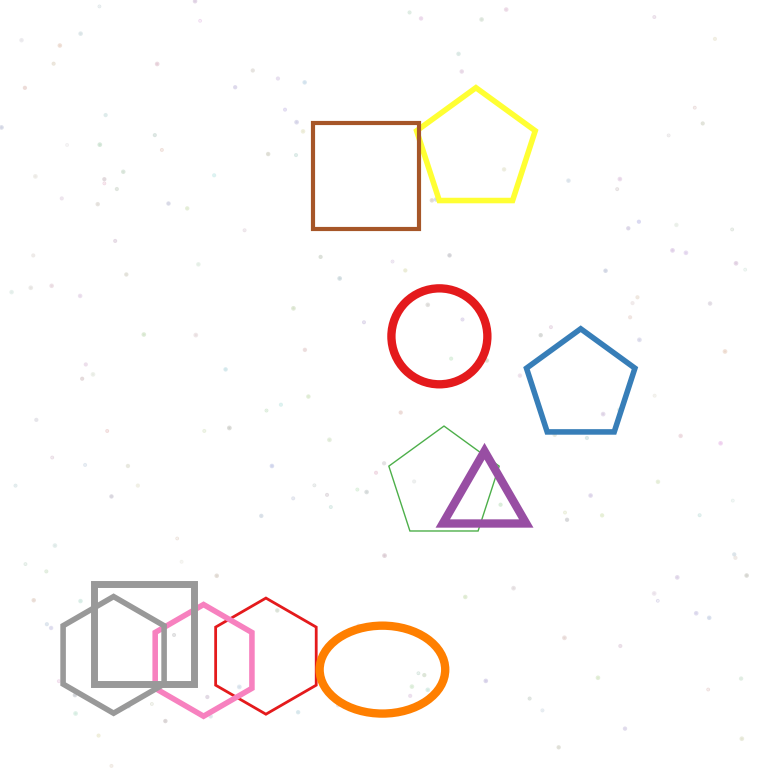[{"shape": "circle", "thickness": 3, "radius": 0.31, "center": [0.571, 0.563]}, {"shape": "hexagon", "thickness": 1, "radius": 0.38, "center": [0.345, 0.148]}, {"shape": "pentagon", "thickness": 2, "radius": 0.37, "center": [0.754, 0.499]}, {"shape": "pentagon", "thickness": 0.5, "radius": 0.38, "center": [0.577, 0.371]}, {"shape": "triangle", "thickness": 3, "radius": 0.31, "center": [0.629, 0.351]}, {"shape": "oval", "thickness": 3, "radius": 0.41, "center": [0.497, 0.13]}, {"shape": "pentagon", "thickness": 2, "radius": 0.4, "center": [0.618, 0.805]}, {"shape": "square", "thickness": 1.5, "radius": 0.34, "center": [0.476, 0.771]}, {"shape": "hexagon", "thickness": 2, "radius": 0.36, "center": [0.264, 0.142]}, {"shape": "hexagon", "thickness": 2, "radius": 0.38, "center": [0.148, 0.149]}, {"shape": "square", "thickness": 2.5, "radius": 0.32, "center": [0.187, 0.176]}]